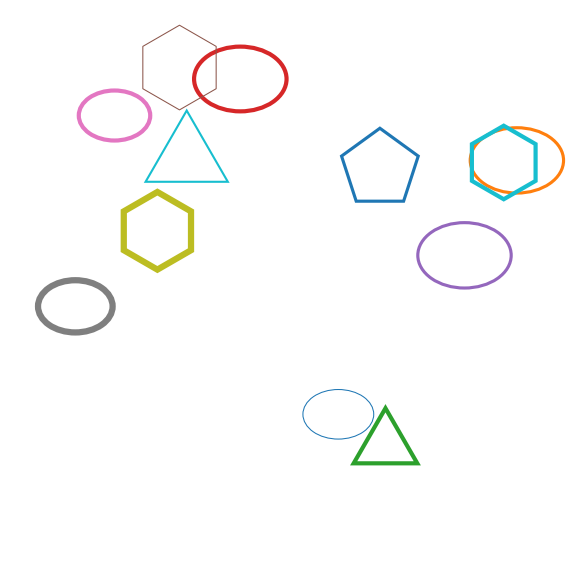[{"shape": "pentagon", "thickness": 1.5, "radius": 0.35, "center": [0.658, 0.707]}, {"shape": "oval", "thickness": 0.5, "radius": 0.31, "center": [0.586, 0.282]}, {"shape": "oval", "thickness": 1.5, "radius": 0.4, "center": [0.895, 0.721]}, {"shape": "triangle", "thickness": 2, "radius": 0.32, "center": [0.667, 0.229]}, {"shape": "oval", "thickness": 2, "radius": 0.4, "center": [0.416, 0.862]}, {"shape": "oval", "thickness": 1.5, "radius": 0.4, "center": [0.804, 0.557]}, {"shape": "hexagon", "thickness": 0.5, "radius": 0.37, "center": [0.311, 0.882]}, {"shape": "oval", "thickness": 2, "radius": 0.31, "center": [0.198, 0.799]}, {"shape": "oval", "thickness": 3, "radius": 0.32, "center": [0.13, 0.469]}, {"shape": "hexagon", "thickness": 3, "radius": 0.34, "center": [0.273, 0.599]}, {"shape": "hexagon", "thickness": 2, "radius": 0.32, "center": [0.872, 0.718]}, {"shape": "triangle", "thickness": 1, "radius": 0.41, "center": [0.323, 0.725]}]